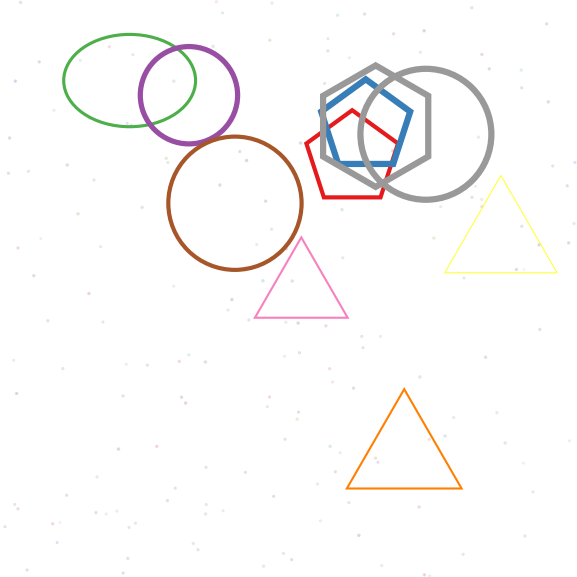[{"shape": "pentagon", "thickness": 2, "radius": 0.42, "center": [0.61, 0.725]}, {"shape": "pentagon", "thickness": 3, "radius": 0.41, "center": [0.633, 0.781]}, {"shape": "oval", "thickness": 1.5, "radius": 0.57, "center": [0.224, 0.86]}, {"shape": "circle", "thickness": 2.5, "radius": 0.42, "center": [0.327, 0.834]}, {"shape": "triangle", "thickness": 1, "radius": 0.57, "center": [0.7, 0.211]}, {"shape": "triangle", "thickness": 0.5, "radius": 0.56, "center": [0.867, 0.583]}, {"shape": "circle", "thickness": 2, "radius": 0.58, "center": [0.407, 0.647]}, {"shape": "triangle", "thickness": 1, "radius": 0.46, "center": [0.522, 0.495]}, {"shape": "circle", "thickness": 3, "radius": 0.57, "center": [0.737, 0.767]}, {"shape": "hexagon", "thickness": 3, "radius": 0.53, "center": [0.651, 0.781]}]